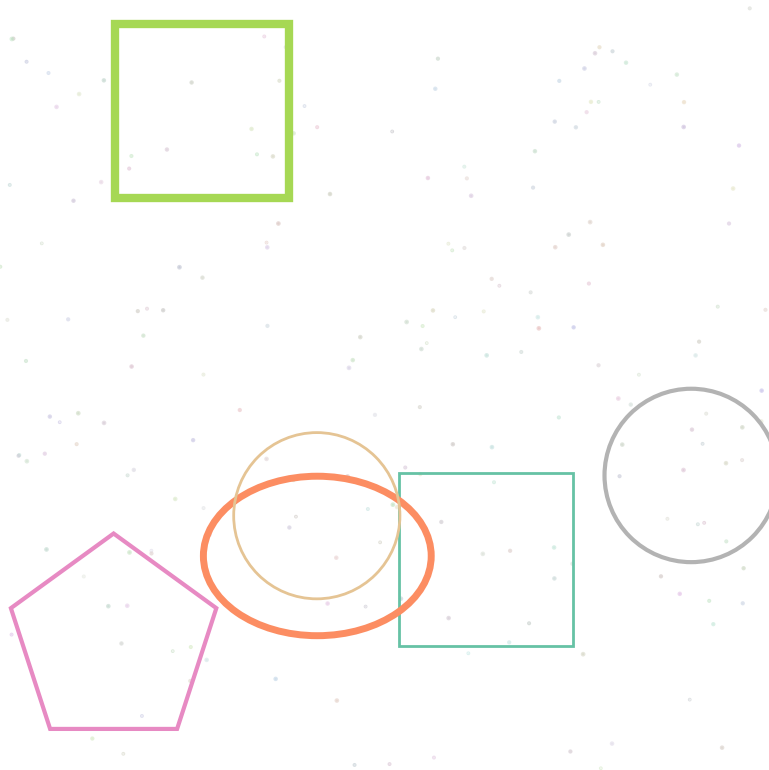[{"shape": "square", "thickness": 1, "radius": 0.56, "center": [0.631, 0.273]}, {"shape": "oval", "thickness": 2.5, "radius": 0.74, "center": [0.412, 0.278]}, {"shape": "pentagon", "thickness": 1.5, "radius": 0.7, "center": [0.148, 0.167]}, {"shape": "square", "thickness": 3, "radius": 0.56, "center": [0.262, 0.856]}, {"shape": "circle", "thickness": 1, "radius": 0.54, "center": [0.411, 0.33]}, {"shape": "circle", "thickness": 1.5, "radius": 0.56, "center": [0.898, 0.383]}]